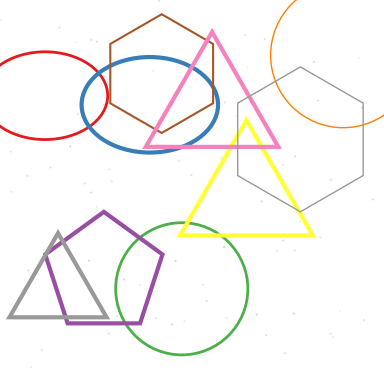[{"shape": "oval", "thickness": 2, "radius": 0.81, "center": [0.117, 0.751]}, {"shape": "oval", "thickness": 3, "radius": 0.89, "center": [0.389, 0.728]}, {"shape": "circle", "thickness": 2, "radius": 0.86, "center": [0.472, 0.25]}, {"shape": "pentagon", "thickness": 3, "radius": 0.8, "center": [0.27, 0.29]}, {"shape": "circle", "thickness": 1, "radius": 0.94, "center": [0.891, 0.857]}, {"shape": "triangle", "thickness": 3, "radius": 1.0, "center": [0.64, 0.488]}, {"shape": "hexagon", "thickness": 1.5, "radius": 0.77, "center": [0.42, 0.809]}, {"shape": "triangle", "thickness": 3, "radius": 0.99, "center": [0.551, 0.718]}, {"shape": "triangle", "thickness": 3, "radius": 0.73, "center": [0.151, 0.249]}, {"shape": "hexagon", "thickness": 1, "radius": 0.94, "center": [0.78, 0.638]}]